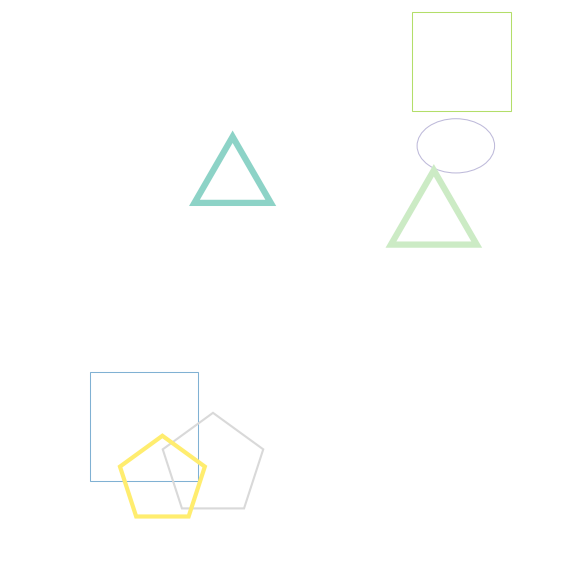[{"shape": "triangle", "thickness": 3, "radius": 0.38, "center": [0.403, 0.686]}, {"shape": "oval", "thickness": 0.5, "radius": 0.34, "center": [0.789, 0.747]}, {"shape": "square", "thickness": 0.5, "radius": 0.47, "center": [0.249, 0.261]}, {"shape": "square", "thickness": 0.5, "radius": 0.43, "center": [0.799, 0.892]}, {"shape": "pentagon", "thickness": 1, "radius": 0.46, "center": [0.369, 0.193]}, {"shape": "triangle", "thickness": 3, "radius": 0.43, "center": [0.751, 0.618]}, {"shape": "pentagon", "thickness": 2, "radius": 0.39, "center": [0.281, 0.167]}]